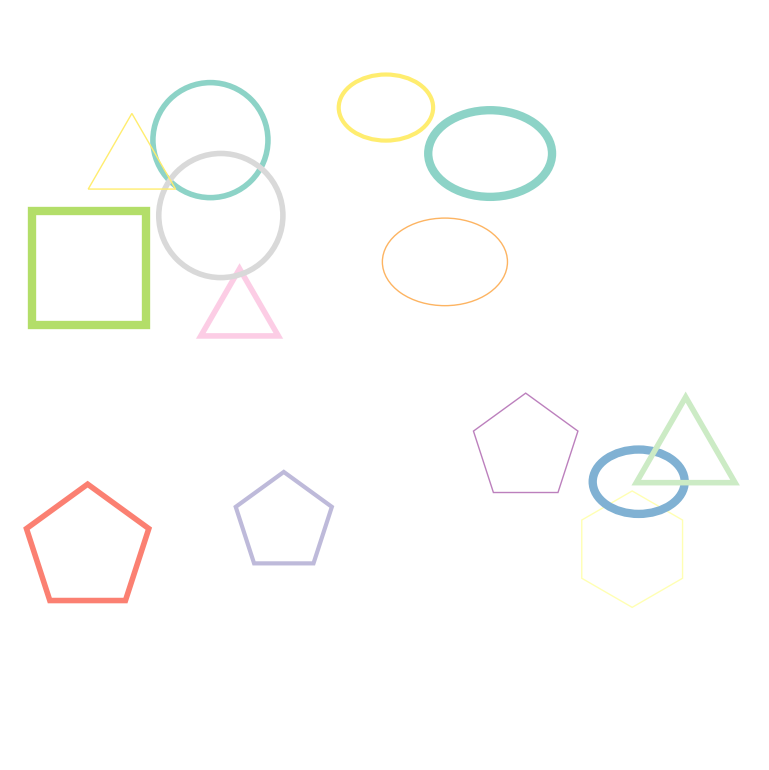[{"shape": "oval", "thickness": 3, "radius": 0.4, "center": [0.637, 0.801]}, {"shape": "circle", "thickness": 2, "radius": 0.37, "center": [0.273, 0.818]}, {"shape": "hexagon", "thickness": 0.5, "radius": 0.38, "center": [0.821, 0.287]}, {"shape": "pentagon", "thickness": 1.5, "radius": 0.33, "center": [0.369, 0.321]}, {"shape": "pentagon", "thickness": 2, "radius": 0.42, "center": [0.114, 0.288]}, {"shape": "oval", "thickness": 3, "radius": 0.3, "center": [0.829, 0.374]}, {"shape": "oval", "thickness": 0.5, "radius": 0.41, "center": [0.578, 0.66]}, {"shape": "square", "thickness": 3, "radius": 0.37, "center": [0.116, 0.652]}, {"shape": "triangle", "thickness": 2, "radius": 0.29, "center": [0.311, 0.593]}, {"shape": "circle", "thickness": 2, "radius": 0.4, "center": [0.287, 0.72]}, {"shape": "pentagon", "thickness": 0.5, "radius": 0.36, "center": [0.683, 0.418]}, {"shape": "triangle", "thickness": 2, "radius": 0.37, "center": [0.89, 0.41]}, {"shape": "triangle", "thickness": 0.5, "radius": 0.33, "center": [0.171, 0.787]}, {"shape": "oval", "thickness": 1.5, "radius": 0.31, "center": [0.501, 0.86]}]